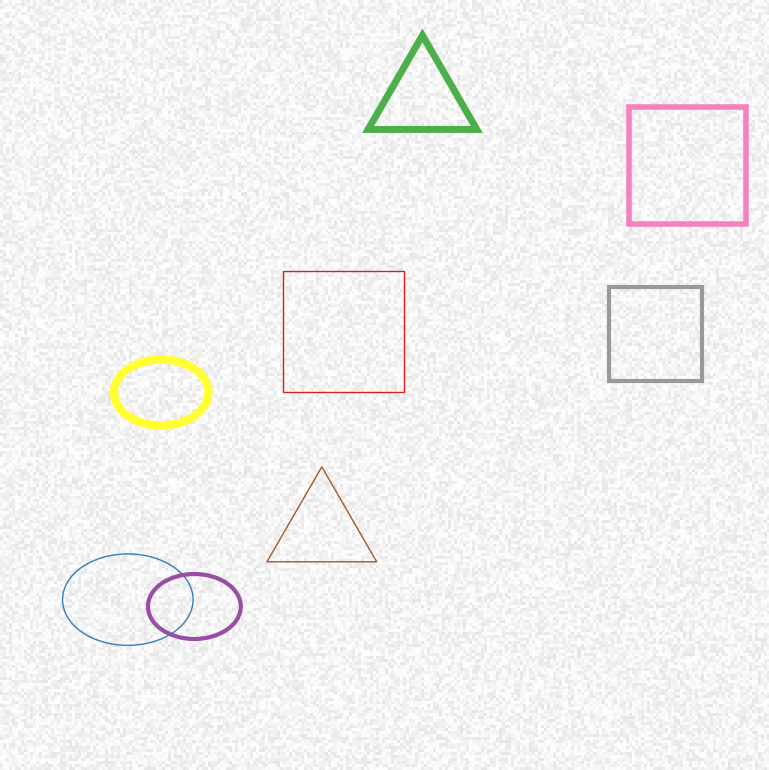[{"shape": "square", "thickness": 0.5, "radius": 0.39, "center": [0.446, 0.569]}, {"shape": "oval", "thickness": 0.5, "radius": 0.42, "center": [0.166, 0.221]}, {"shape": "triangle", "thickness": 2.5, "radius": 0.41, "center": [0.549, 0.873]}, {"shape": "oval", "thickness": 1.5, "radius": 0.3, "center": [0.252, 0.212]}, {"shape": "oval", "thickness": 3, "radius": 0.31, "center": [0.209, 0.49]}, {"shape": "triangle", "thickness": 0.5, "radius": 0.41, "center": [0.418, 0.312]}, {"shape": "square", "thickness": 2, "radius": 0.38, "center": [0.893, 0.785]}, {"shape": "square", "thickness": 1.5, "radius": 0.3, "center": [0.851, 0.566]}]